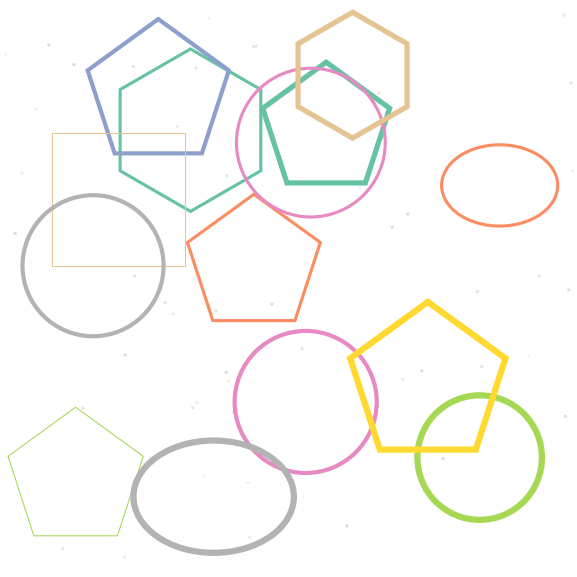[{"shape": "hexagon", "thickness": 1.5, "radius": 0.7, "center": [0.33, 0.774]}, {"shape": "pentagon", "thickness": 2.5, "radius": 0.58, "center": [0.565, 0.776]}, {"shape": "pentagon", "thickness": 1.5, "radius": 0.6, "center": [0.44, 0.542]}, {"shape": "oval", "thickness": 1.5, "radius": 0.5, "center": [0.865, 0.678]}, {"shape": "pentagon", "thickness": 2, "radius": 0.64, "center": [0.274, 0.838]}, {"shape": "circle", "thickness": 1.5, "radius": 0.64, "center": [0.538, 0.752]}, {"shape": "circle", "thickness": 2, "radius": 0.61, "center": [0.529, 0.303]}, {"shape": "pentagon", "thickness": 0.5, "radius": 0.62, "center": [0.131, 0.171]}, {"shape": "circle", "thickness": 3, "radius": 0.54, "center": [0.831, 0.207]}, {"shape": "pentagon", "thickness": 3, "radius": 0.71, "center": [0.741, 0.335]}, {"shape": "hexagon", "thickness": 2.5, "radius": 0.54, "center": [0.61, 0.869]}, {"shape": "square", "thickness": 0.5, "radius": 0.58, "center": [0.205, 0.653]}, {"shape": "circle", "thickness": 2, "radius": 0.61, "center": [0.161, 0.539]}, {"shape": "oval", "thickness": 3, "radius": 0.69, "center": [0.37, 0.139]}]